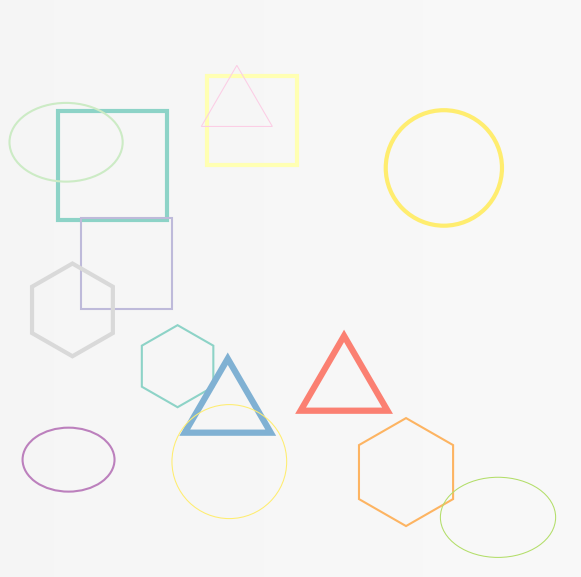[{"shape": "hexagon", "thickness": 1, "radius": 0.36, "center": [0.306, 0.365]}, {"shape": "square", "thickness": 2, "radius": 0.47, "center": [0.193, 0.713]}, {"shape": "square", "thickness": 2, "radius": 0.39, "center": [0.433, 0.79]}, {"shape": "square", "thickness": 1, "radius": 0.39, "center": [0.218, 0.543]}, {"shape": "triangle", "thickness": 3, "radius": 0.43, "center": [0.592, 0.331]}, {"shape": "triangle", "thickness": 3, "radius": 0.43, "center": [0.392, 0.293]}, {"shape": "hexagon", "thickness": 1, "radius": 0.47, "center": [0.699, 0.182]}, {"shape": "oval", "thickness": 0.5, "radius": 0.5, "center": [0.857, 0.103]}, {"shape": "triangle", "thickness": 0.5, "radius": 0.35, "center": [0.407, 0.815]}, {"shape": "hexagon", "thickness": 2, "radius": 0.4, "center": [0.125, 0.463]}, {"shape": "oval", "thickness": 1, "radius": 0.4, "center": [0.118, 0.203]}, {"shape": "oval", "thickness": 1, "radius": 0.49, "center": [0.114, 0.753]}, {"shape": "circle", "thickness": 2, "radius": 0.5, "center": [0.764, 0.708]}, {"shape": "circle", "thickness": 0.5, "radius": 0.49, "center": [0.395, 0.2]}]